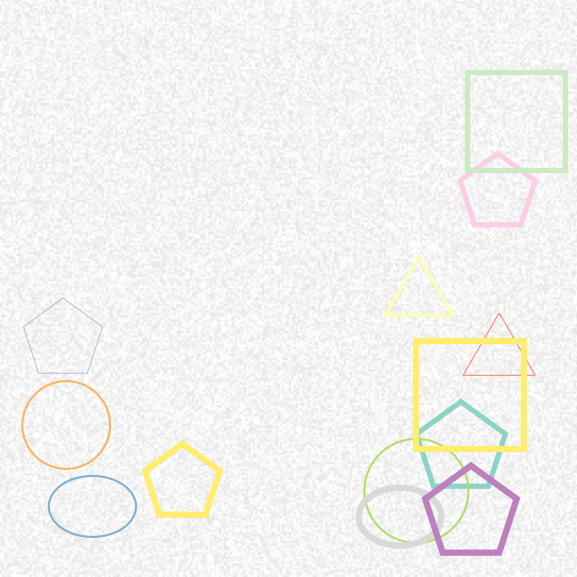[{"shape": "pentagon", "thickness": 2.5, "radius": 0.4, "center": [0.798, 0.223]}, {"shape": "triangle", "thickness": 1.5, "radius": 0.34, "center": [0.726, 0.487]}, {"shape": "pentagon", "thickness": 0.5, "radius": 0.36, "center": [0.109, 0.411]}, {"shape": "triangle", "thickness": 0.5, "radius": 0.36, "center": [0.864, 0.385]}, {"shape": "oval", "thickness": 1, "radius": 0.38, "center": [0.16, 0.122]}, {"shape": "circle", "thickness": 1, "radius": 0.38, "center": [0.115, 0.263]}, {"shape": "circle", "thickness": 1, "radius": 0.45, "center": [0.721, 0.149]}, {"shape": "pentagon", "thickness": 2.5, "radius": 0.34, "center": [0.862, 0.665]}, {"shape": "oval", "thickness": 3, "radius": 0.36, "center": [0.693, 0.104]}, {"shape": "pentagon", "thickness": 3, "radius": 0.42, "center": [0.815, 0.11]}, {"shape": "square", "thickness": 2.5, "radius": 0.42, "center": [0.893, 0.789]}, {"shape": "square", "thickness": 3, "radius": 0.47, "center": [0.814, 0.315]}, {"shape": "pentagon", "thickness": 3, "radius": 0.34, "center": [0.316, 0.163]}]